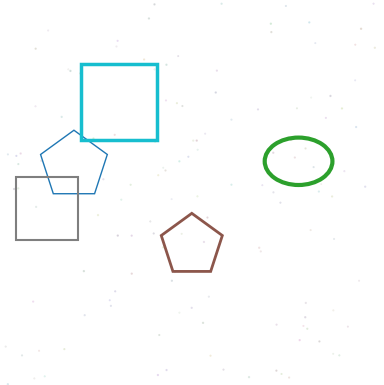[{"shape": "pentagon", "thickness": 1, "radius": 0.46, "center": [0.192, 0.571]}, {"shape": "oval", "thickness": 3, "radius": 0.44, "center": [0.775, 0.581]}, {"shape": "pentagon", "thickness": 2, "radius": 0.42, "center": [0.498, 0.362]}, {"shape": "square", "thickness": 1.5, "radius": 0.41, "center": [0.122, 0.458]}, {"shape": "square", "thickness": 2.5, "radius": 0.5, "center": [0.31, 0.736]}]